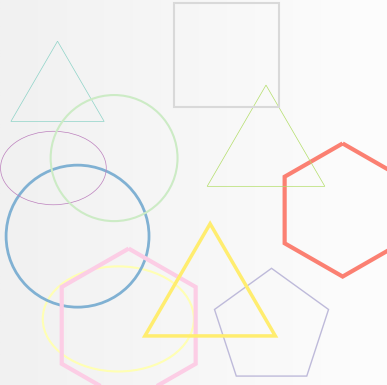[{"shape": "triangle", "thickness": 0.5, "radius": 0.69, "center": [0.148, 0.754]}, {"shape": "oval", "thickness": 1.5, "radius": 0.97, "center": [0.305, 0.172]}, {"shape": "pentagon", "thickness": 1, "radius": 0.77, "center": [0.701, 0.148]}, {"shape": "hexagon", "thickness": 3, "radius": 0.86, "center": [0.884, 0.455]}, {"shape": "circle", "thickness": 2, "radius": 0.92, "center": [0.2, 0.387]}, {"shape": "triangle", "thickness": 0.5, "radius": 0.88, "center": [0.686, 0.604]}, {"shape": "hexagon", "thickness": 3, "radius": 1.0, "center": [0.332, 0.155]}, {"shape": "square", "thickness": 1.5, "radius": 0.67, "center": [0.585, 0.857]}, {"shape": "oval", "thickness": 0.5, "radius": 0.68, "center": [0.138, 0.564]}, {"shape": "circle", "thickness": 1.5, "radius": 0.82, "center": [0.294, 0.589]}, {"shape": "triangle", "thickness": 2.5, "radius": 0.97, "center": [0.542, 0.225]}]